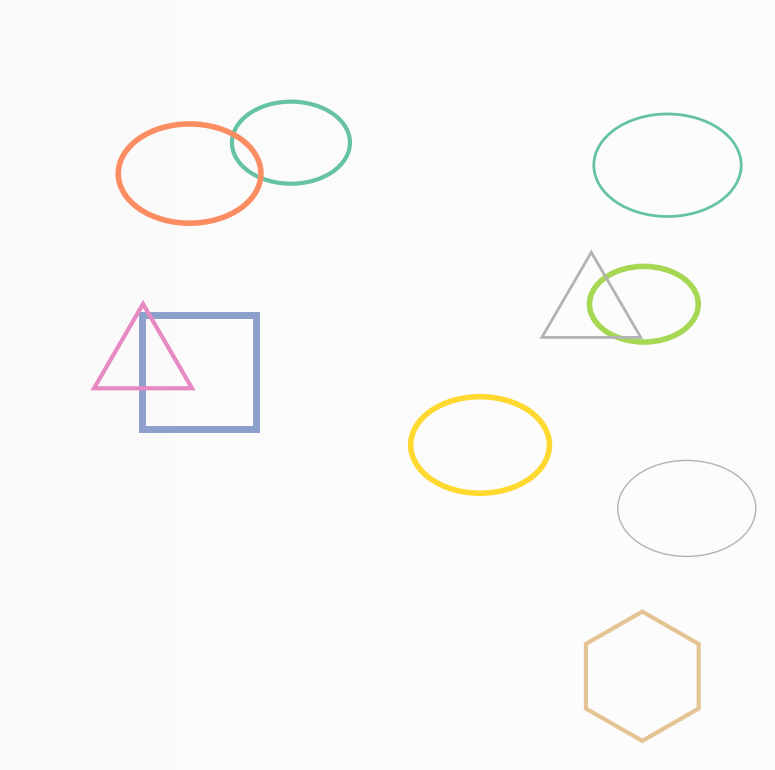[{"shape": "oval", "thickness": 1, "radius": 0.48, "center": [0.861, 0.785]}, {"shape": "oval", "thickness": 1.5, "radius": 0.38, "center": [0.375, 0.815]}, {"shape": "oval", "thickness": 2, "radius": 0.46, "center": [0.245, 0.775]}, {"shape": "square", "thickness": 2.5, "radius": 0.37, "center": [0.257, 0.517]}, {"shape": "triangle", "thickness": 1.5, "radius": 0.37, "center": [0.185, 0.532]}, {"shape": "oval", "thickness": 2, "radius": 0.35, "center": [0.831, 0.605]}, {"shape": "oval", "thickness": 2, "radius": 0.45, "center": [0.619, 0.422]}, {"shape": "hexagon", "thickness": 1.5, "radius": 0.42, "center": [0.829, 0.122]}, {"shape": "oval", "thickness": 0.5, "radius": 0.45, "center": [0.886, 0.34]}, {"shape": "triangle", "thickness": 1, "radius": 0.37, "center": [0.763, 0.599]}]